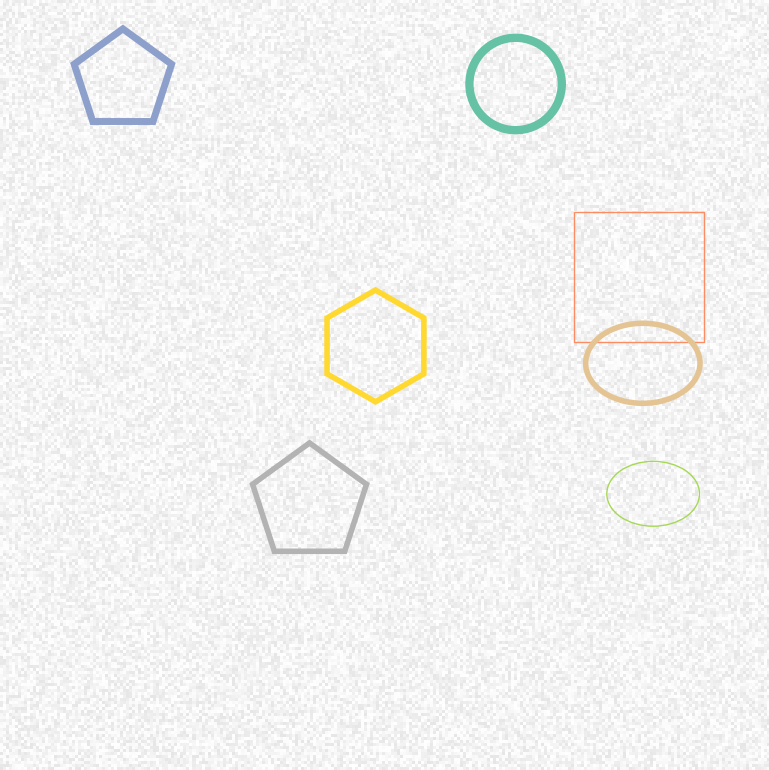[{"shape": "circle", "thickness": 3, "radius": 0.3, "center": [0.67, 0.891]}, {"shape": "square", "thickness": 0.5, "radius": 0.42, "center": [0.829, 0.64]}, {"shape": "pentagon", "thickness": 2.5, "radius": 0.33, "center": [0.16, 0.896]}, {"shape": "oval", "thickness": 0.5, "radius": 0.3, "center": [0.848, 0.359]}, {"shape": "hexagon", "thickness": 2, "radius": 0.36, "center": [0.488, 0.551]}, {"shape": "oval", "thickness": 2, "radius": 0.37, "center": [0.835, 0.528]}, {"shape": "pentagon", "thickness": 2, "radius": 0.39, "center": [0.402, 0.347]}]